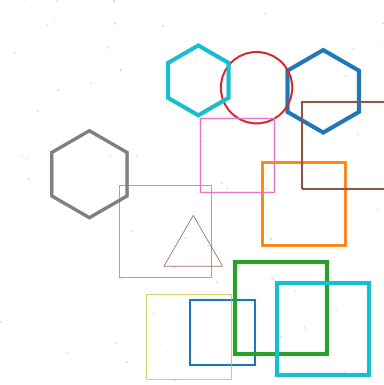[{"shape": "square", "thickness": 1.5, "radius": 0.42, "center": [0.578, 0.136]}, {"shape": "hexagon", "thickness": 3, "radius": 0.54, "center": [0.84, 0.763]}, {"shape": "square", "thickness": 2, "radius": 0.54, "center": [0.788, 0.472]}, {"shape": "square", "thickness": 3, "radius": 0.6, "center": [0.729, 0.199]}, {"shape": "circle", "thickness": 1.5, "radius": 0.46, "center": [0.666, 0.772]}, {"shape": "square", "thickness": 0.5, "radius": 0.6, "center": [0.429, 0.4]}, {"shape": "triangle", "thickness": 0.5, "radius": 0.44, "center": [0.502, 0.353]}, {"shape": "square", "thickness": 1.5, "radius": 0.56, "center": [0.897, 0.622]}, {"shape": "square", "thickness": 1, "radius": 0.48, "center": [0.615, 0.598]}, {"shape": "hexagon", "thickness": 2.5, "radius": 0.56, "center": [0.232, 0.547]}, {"shape": "square", "thickness": 0.5, "radius": 0.55, "center": [0.49, 0.126]}, {"shape": "hexagon", "thickness": 3, "radius": 0.45, "center": [0.515, 0.791]}, {"shape": "square", "thickness": 3, "radius": 0.6, "center": [0.839, 0.145]}]